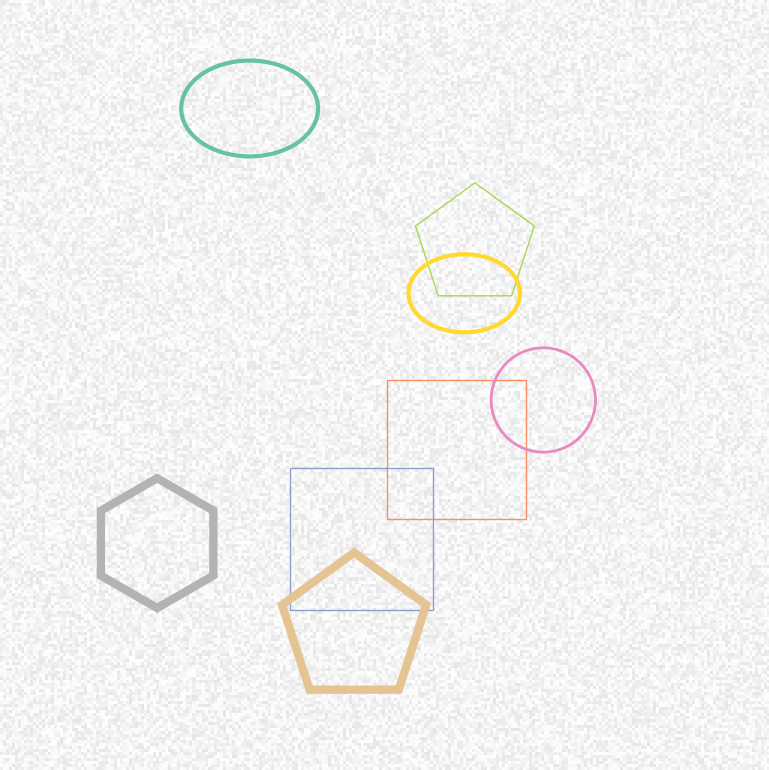[{"shape": "oval", "thickness": 1.5, "radius": 0.44, "center": [0.324, 0.859]}, {"shape": "square", "thickness": 0.5, "radius": 0.45, "center": [0.593, 0.416]}, {"shape": "square", "thickness": 0.5, "radius": 0.46, "center": [0.469, 0.3]}, {"shape": "circle", "thickness": 1, "radius": 0.34, "center": [0.706, 0.481]}, {"shape": "pentagon", "thickness": 0.5, "radius": 0.41, "center": [0.617, 0.681]}, {"shape": "oval", "thickness": 1.5, "radius": 0.36, "center": [0.603, 0.619]}, {"shape": "pentagon", "thickness": 3, "radius": 0.49, "center": [0.46, 0.184]}, {"shape": "hexagon", "thickness": 3, "radius": 0.42, "center": [0.204, 0.295]}]